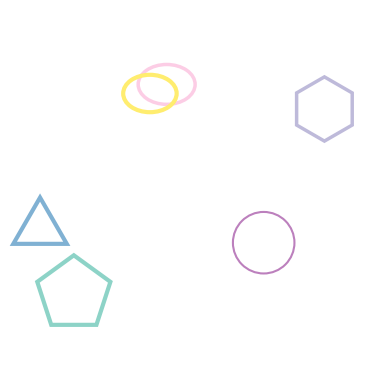[{"shape": "pentagon", "thickness": 3, "radius": 0.5, "center": [0.192, 0.237]}, {"shape": "hexagon", "thickness": 2.5, "radius": 0.42, "center": [0.843, 0.717]}, {"shape": "triangle", "thickness": 3, "radius": 0.4, "center": [0.104, 0.407]}, {"shape": "oval", "thickness": 2.5, "radius": 0.37, "center": [0.433, 0.781]}, {"shape": "circle", "thickness": 1.5, "radius": 0.4, "center": [0.685, 0.37]}, {"shape": "oval", "thickness": 3, "radius": 0.35, "center": [0.389, 0.757]}]